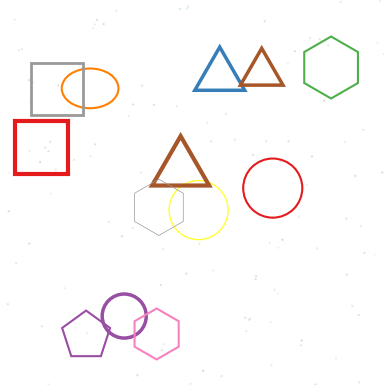[{"shape": "square", "thickness": 3, "radius": 0.34, "center": [0.107, 0.616]}, {"shape": "circle", "thickness": 1.5, "radius": 0.38, "center": [0.708, 0.511]}, {"shape": "triangle", "thickness": 2.5, "radius": 0.37, "center": [0.571, 0.803]}, {"shape": "hexagon", "thickness": 1.5, "radius": 0.4, "center": [0.86, 0.825]}, {"shape": "pentagon", "thickness": 1.5, "radius": 0.33, "center": [0.224, 0.128]}, {"shape": "circle", "thickness": 2.5, "radius": 0.29, "center": [0.323, 0.179]}, {"shape": "oval", "thickness": 1.5, "radius": 0.37, "center": [0.234, 0.77]}, {"shape": "circle", "thickness": 1, "radius": 0.38, "center": [0.516, 0.454]}, {"shape": "triangle", "thickness": 3, "radius": 0.43, "center": [0.469, 0.561]}, {"shape": "triangle", "thickness": 2.5, "radius": 0.32, "center": [0.68, 0.811]}, {"shape": "hexagon", "thickness": 1.5, "radius": 0.33, "center": [0.407, 0.133]}, {"shape": "square", "thickness": 2, "radius": 0.34, "center": [0.148, 0.769]}, {"shape": "hexagon", "thickness": 0.5, "radius": 0.37, "center": [0.413, 0.461]}]